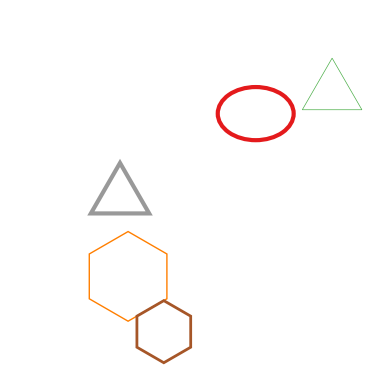[{"shape": "oval", "thickness": 3, "radius": 0.49, "center": [0.664, 0.705]}, {"shape": "triangle", "thickness": 0.5, "radius": 0.45, "center": [0.863, 0.76]}, {"shape": "hexagon", "thickness": 1, "radius": 0.58, "center": [0.333, 0.282]}, {"shape": "hexagon", "thickness": 2, "radius": 0.4, "center": [0.425, 0.138]}, {"shape": "triangle", "thickness": 3, "radius": 0.44, "center": [0.312, 0.489]}]